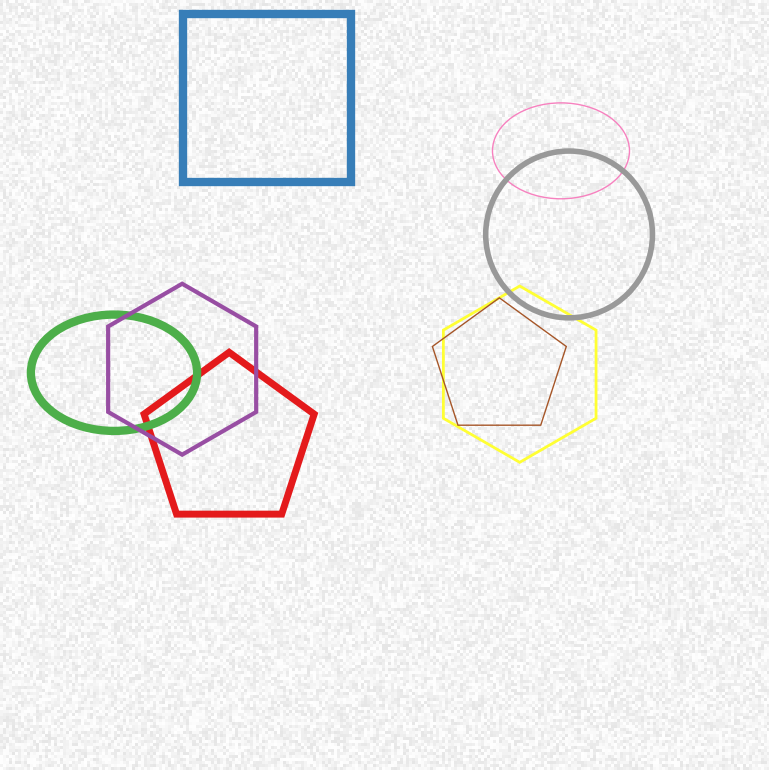[{"shape": "pentagon", "thickness": 2.5, "radius": 0.58, "center": [0.298, 0.426]}, {"shape": "square", "thickness": 3, "radius": 0.55, "center": [0.347, 0.873]}, {"shape": "oval", "thickness": 3, "radius": 0.54, "center": [0.148, 0.516]}, {"shape": "hexagon", "thickness": 1.5, "radius": 0.55, "center": [0.237, 0.521]}, {"shape": "hexagon", "thickness": 1, "radius": 0.57, "center": [0.675, 0.514]}, {"shape": "pentagon", "thickness": 0.5, "radius": 0.46, "center": [0.649, 0.522]}, {"shape": "oval", "thickness": 0.5, "radius": 0.44, "center": [0.729, 0.804]}, {"shape": "circle", "thickness": 2, "radius": 0.54, "center": [0.739, 0.696]}]